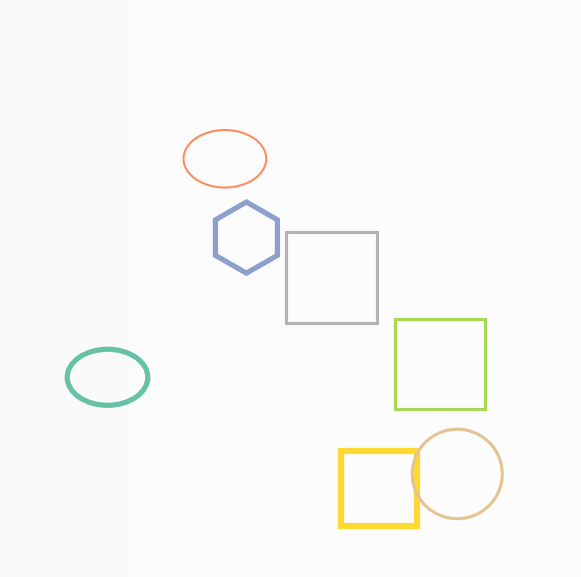[{"shape": "oval", "thickness": 2.5, "radius": 0.35, "center": [0.185, 0.346]}, {"shape": "oval", "thickness": 1, "radius": 0.36, "center": [0.387, 0.724]}, {"shape": "hexagon", "thickness": 2.5, "radius": 0.31, "center": [0.424, 0.588]}, {"shape": "square", "thickness": 1.5, "radius": 0.39, "center": [0.757, 0.369]}, {"shape": "square", "thickness": 3, "radius": 0.32, "center": [0.652, 0.153]}, {"shape": "circle", "thickness": 1.5, "radius": 0.39, "center": [0.787, 0.178]}, {"shape": "square", "thickness": 1.5, "radius": 0.39, "center": [0.571, 0.519]}]